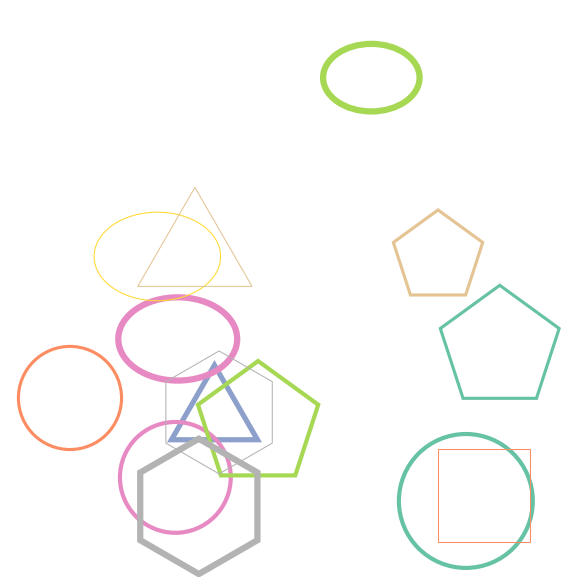[{"shape": "pentagon", "thickness": 1.5, "radius": 0.54, "center": [0.865, 0.397]}, {"shape": "circle", "thickness": 2, "radius": 0.58, "center": [0.807, 0.132]}, {"shape": "circle", "thickness": 1.5, "radius": 0.45, "center": [0.121, 0.31]}, {"shape": "square", "thickness": 0.5, "radius": 0.4, "center": [0.838, 0.141]}, {"shape": "triangle", "thickness": 2.5, "radius": 0.43, "center": [0.371, 0.281]}, {"shape": "oval", "thickness": 3, "radius": 0.51, "center": [0.308, 0.412]}, {"shape": "circle", "thickness": 2, "radius": 0.48, "center": [0.304, 0.172]}, {"shape": "pentagon", "thickness": 2, "radius": 0.55, "center": [0.447, 0.264]}, {"shape": "oval", "thickness": 3, "radius": 0.42, "center": [0.643, 0.865]}, {"shape": "oval", "thickness": 0.5, "radius": 0.55, "center": [0.272, 0.555]}, {"shape": "pentagon", "thickness": 1.5, "radius": 0.41, "center": [0.759, 0.554]}, {"shape": "triangle", "thickness": 0.5, "radius": 0.57, "center": [0.338, 0.56]}, {"shape": "hexagon", "thickness": 0.5, "radius": 0.53, "center": [0.379, 0.285]}, {"shape": "hexagon", "thickness": 3, "radius": 0.59, "center": [0.344, 0.122]}]